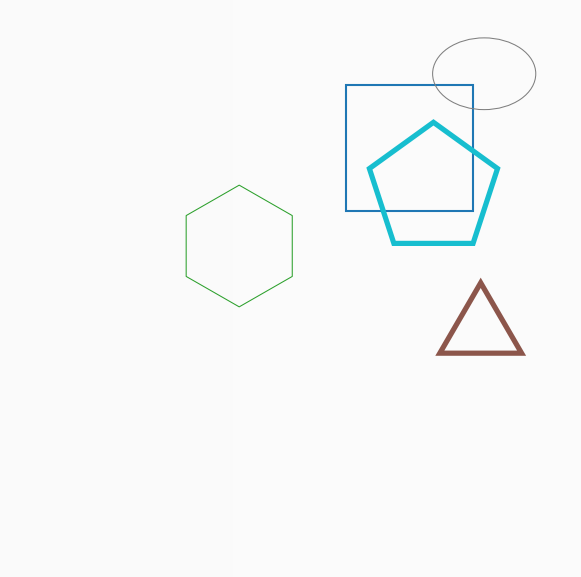[{"shape": "square", "thickness": 1, "radius": 0.55, "center": [0.705, 0.743]}, {"shape": "hexagon", "thickness": 0.5, "radius": 0.53, "center": [0.412, 0.573]}, {"shape": "triangle", "thickness": 2.5, "radius": 0.41, "center": [0.827, 0.428]}, {"shape": "oval", "thickness": 0.5, "radius": 0.44, "center": [0.833, 0.871]}, {"shape": "pentagon", "thickness": 2.5, "radius": 0.58, "center": [0.746, 0.671]}]